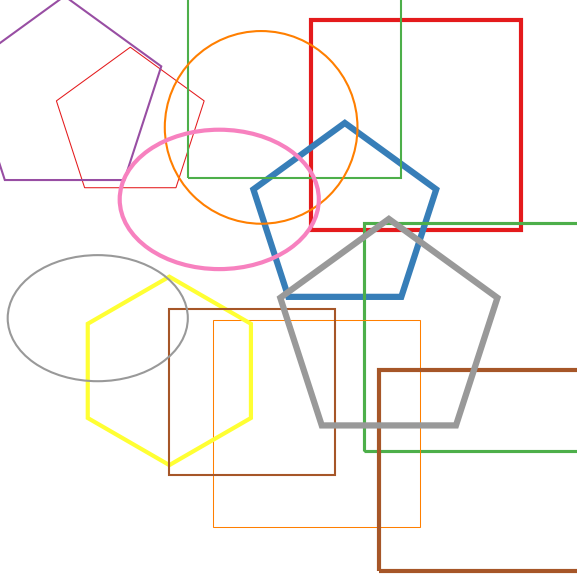[{"shape": "square", "thickness": 2, "radius": 0.91, "center": [0.72, 0.782]}, {"shape": "pentagon", "thickness": 0.5, "radius": 0.67, "center": [0.226, 0.783]}, {"shape": "pentagon", "thickness": 3, "radius": 0.83, "center": [0.597, 0.62]}, {"shape": "square", "thickness": 1.5, "radius": 0.99, "center": [0.827, 0.416]}, {"shape": "square", "thickness": 1, "radius": 0.93, "center": [0.51, 0.875]}, {"shape": "pentagon", "thickness": 1, "radius": 0.88, "center": [0.112, 0.83]}, {"shape": "circle", "thickness": 1, "radius": 0.83, "center": [0.452, 0.779]}, {"shape": "square", "thickness": 0.5, "radius": 0.89, "center": [0.548, 0.266]}, {"shape": "hexagon", "thickness": 2, "radius": 0.82, "center": [0.293, 0.357]}, {"shape": "square", "thickness": 2, "radius": 0.87, "center": [0.83, 0.185]}, {"shape": "square", "thickness": 1, "radius": 0.72, "center": [0.436, 0.32]}, {"shape": "oval", "thickness": 2, "radius": 0.86, "center": [0.38, 0.654]}, {"shape": "oval", "thickness": 1, "radius": 0.78, "center": [0.169, 0.448]}, {"shape": "pentagon", "thickness": 3, "radius": 0.99, "center": [0.673, 0.422]}]